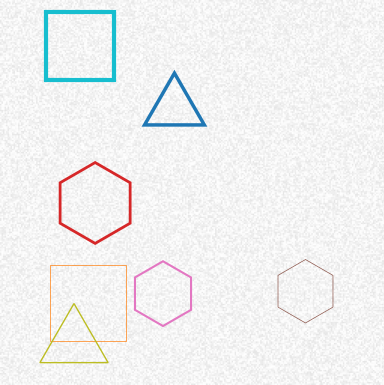[{"shape": "triangle", "thickness": 2.5, "radius": 0.45, "center": [0.453, 0.72]}, {"shape": "square", "thickness": 0.5, "radius": 0.5, "center": [0.229, 0.213]}, {"shape": "hexagon", "thickness": 2, "radius": 0.53, "center": [0.247, 0.473]}, {"shape": "hexagon", "thickness": 0.5, "radius": 0.41, "center": [0.793, 0.244]}, {"shape": "hexagon", "thickness": 1.5, "radius": 0.42, "center": [0.423, 0.237]}, {"shape": "triangle", "thickness": 1, "radius": 0.51, "center": [0.192, 0.109]}, {"shape": "square", "thickness": 3, "radius": 0.44, "center": [0.208, 0.88]}]